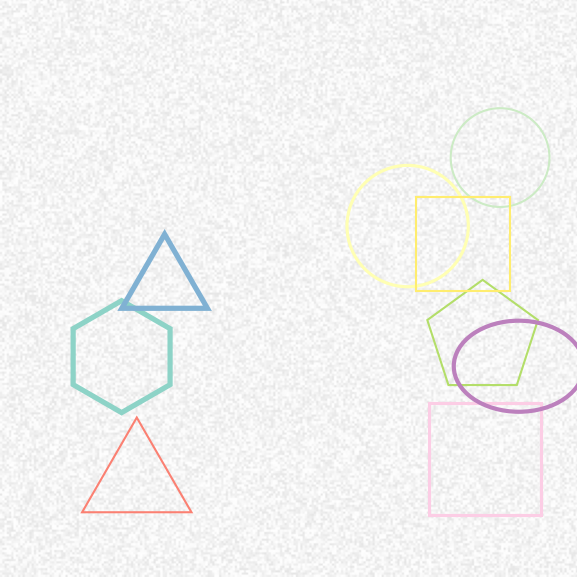[{"shape": "hexagon", "thickness": 2.5, "radius": 0.48, "center": [0.211, 0.382]}, {"shape": "circle", "thickness": 1.5, "radius": 0.53, "center": [0.706, 0.608]}, {"shape": "triangle", "thickness": 1, "radius": 0.55, "center": [0.237, 0.167]}, {"shape": "triangle", "thickness": 2.5, "radius": 0.43, "center": [0.285, 0.508]}, {"shape": "pentagon", "thickness": 1, "radius": 0.5, "center": [0.836, 0.414]}, {"shape": "square", "thickness": 1.5, "radius": 0.48, "center": [0.84, 0.205]}, {"shape": "oval", "thickness": 2, "radius": 0.56, "center": [0.898, 0.365]}, {"shape": "circle", "thickness": 1, "radius": 0.43, "center": [0.866, 0.726]}, {"shape": "square", "thickness": 1, "radius": 0.41, "center": [0.802, 0.576]}]